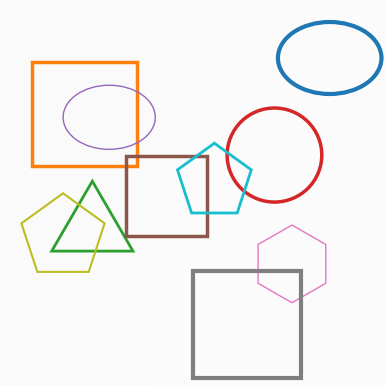[{"shape": "oval", "thickness": 3, "radius": 0.67, "center": [0.851, 0.849]}, {"shape": "square", "thickness": 2.5, "radius": 0.68, "center": [0.219, 0.704]}, {"shape": "triangle", "thickness": 2, "radius": 0.61, "center": [0.238, 0.408]}, {"shape": "circle", "thickness": 2.5, "radius": 0.61, "center": [0.708, 0.597]}, {"shape": "oval", "thickness": 1, "radius": 0.59, "center": [0.282, 0.695]}, {"shape": "square", "thickness": 2.5, "radius": 0.52, "center": [0.429, 0.491]}, {"shape": "hexagon", "thickness": 1, "radius": 0.5, "center": [0.753, 0.315]}, {"shape": "square", "thickness": 3, "radius": 0.7, "center": [0.638, 0.157]}, {"shape": "pentagon", "thickness": 1.5, "radius": 0.56, "center": [0.163, 0.385]}, {"shape": "pentagon", "thickness": 2, "radius": 0.5, "center": [0.553, 0.528]}]